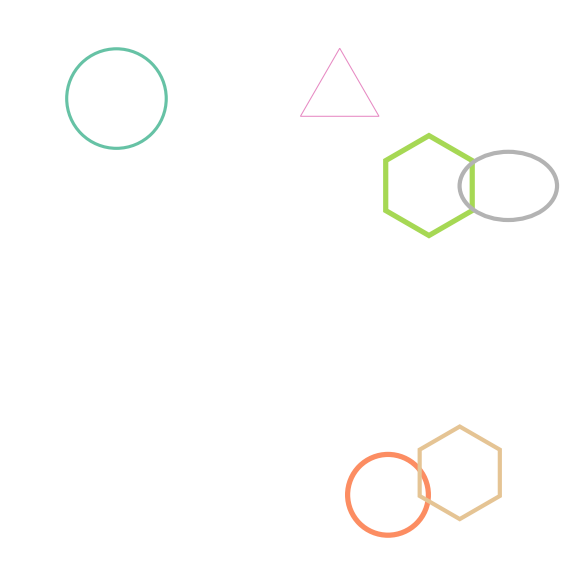[{"shape": "circle", "thickness": 1.5, "radius": 0.43, "center": [0.202, 0.828]}, {"shape": "circle", "thickness": 2.5, "radius": 0.35, "center": [0.672, 0.142]}, {"shape": "triangle", "thickness": 0.5, "radius": 0.39, "center": [0.588, 0.837]}, {"shape": "hexagon", "thickness": 2.5, "radius": 0.43, "center": [0.743, 0.678]}, {"shape": "hexagon", "thickness": 2, "radius": 0.4, "center": [0.796, 0.18]}, {"shape": "oval", "thickness": 2, "radius": 0.42, "center": [0.88, 0.677]}]